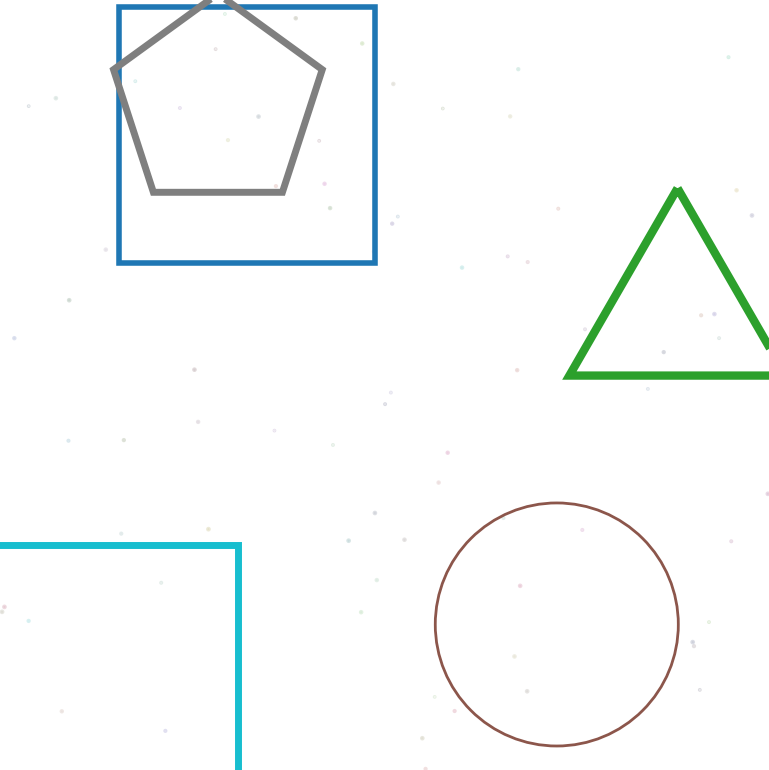[{"shape": "square", "thickness": 2, "radius": 0.83, "center": [0.321, 0.825]}, {"shape": "triangle", "thickness": 3, "radius": 0.81, "center": [0.88, 0.593]}, {"shape": "circle", "thickness": 1, "radius": 0.79, "center": [0.723, 0.189]}, {"shape": "pentagon", "thickness": 2.5, "radius": 0.71, "center": [0.283, 0.866]}, {"shape": "square", "thickness": 2.5, "radius": 0.96, "center": [0.117, 0.1]}]